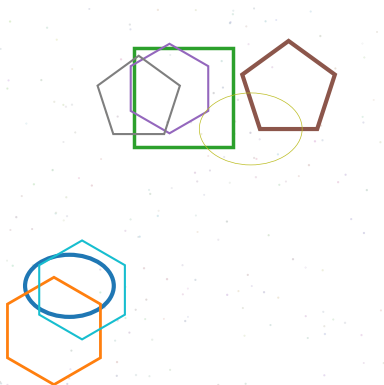[{"shape": "oval", "thickness": 3, "radius": 0.58, "center": [0.18, 0.258]}, {"shape": "hexagon", "thickness": 2, "radius": 0.7, "center": [0.14, 0.14]}, {"shape": "square", "thickness": 2.5, "radius": 0.64, "center": [0.477, 0.747]}, {"shape": "hexagon", "thickness": 1.5, "radius": 0.58, "center": [0.44, 0.77]}, {"shape": "pentagon", "thickness": 3, "radius": 0.63, "center": [0.75, 0.767]}, {"shape": "pentagon", "thickness": 1.5, "radius": 0.56, "center": [0.36, 0.743]}, {"shape": "oval", "thickness": 0.5, "radius": 0.67, "center": [0.651, 0.665]}, {"shape": "hexagon", "thickness": 1.5, "radius": 0.64, "center": [0.213, 0.247]}]